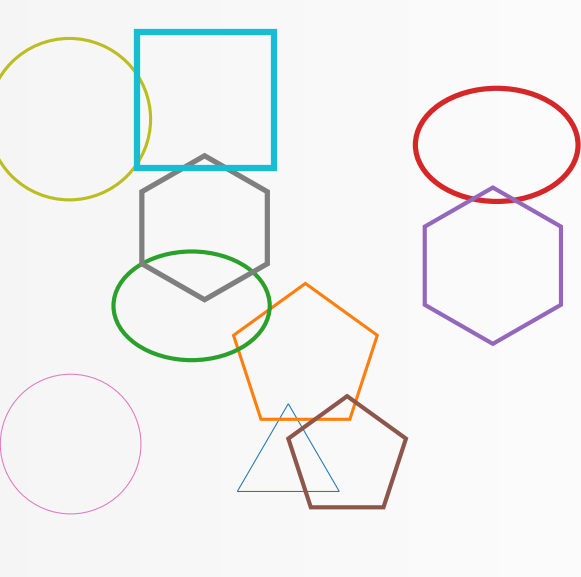[{"shape": "triangle", "thickness": 0.5, "radius": 0.51, "center": [0.496, 0.199]}, {"shape": "pentagon", "thickness": 1.5, "radius": 0.65, "center": [0.525, 0.378]}, {"shape": "oval", "thickness": 2, "radius": 0.67, "center": [0.33, 0.47]}, {"shape": "oval", "thickness": 2.5, "radius": 0.7, "center": [0.855, 0.748]}, {"shape": "hexagon", "thickness": 2, "radius": 0.68, "center": [0.848, 0.539]}, {"shape": "pentagon", "thickness": 2, "radius": 0.53, "center": [0.597, 0.207]}, {"shape": "circle", "thickness": 0.5, "radius": 0.6, "center": [0.122, 0.23]}, {"shape": "hexagon", "thickness": 2.5, "radius": 0.62, "center": [0.352, 0.605]}, {"shape": "circle", "thickness": 1.5, "radius": 0.7, "center": [0.119, 0.793]}, {"shape": "square", "thickness": 3, "radius": 0.59, "center": [0.354, 0.826]}]